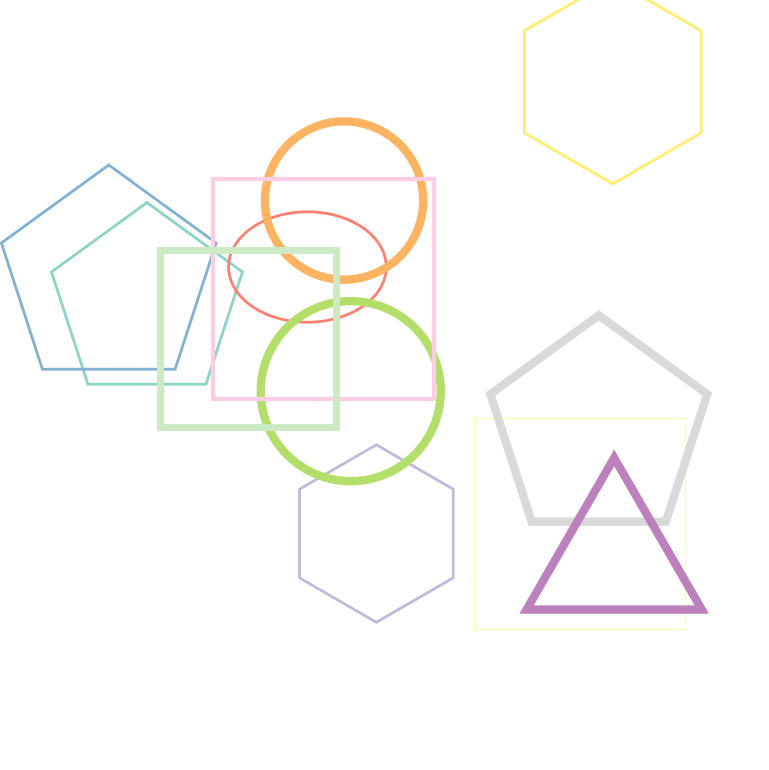[{"shape": "pentagon", "thickness": 1, "radius": 0.65, "center": [0.191, 0.607]}, {"shape": "square", "thickness": 0.5, "radius": 0.69, "center": [0.753, 0.32]}, {"shape": "hexagon", "thickness": 1, "radius": 0.58, "center": [0.489, 0.307]}, {"shape": "oval", "thickness": 1, "radius": 0.51, "center": [0.399, 0.653]}, {"shape": "pentagon", "thickness": 1, "radius": 0.73, "center": [0.141, 0.639]}, {"shape": "circle", "thickness": 3, "radius": 0.51, "center": [0.447, 0.74]}, {"shape": "circle", "thickness": 3, "radius": 0.58, "center": [0.456, 0.492]}, {"shape": "square", "thickness": 1.5, "radius": 0.72, "center": [0.42, 0.625]}, {"shape": "pentagon", "thickness": 3, "radius": 0.74, "center": [0.778, 0.442]}, {"shape": "triangle", "thickness": 3, "radius": 0.66, "center": [0.798, 0.274]}, {"shape": "square", "thickness": 2.5, "radius": 0.57, "center": [0.322, 0.56]}, {"shape": "hexagon", "thickness": 1, "radius": 0.66, "center": [0.796, 0.894]}]